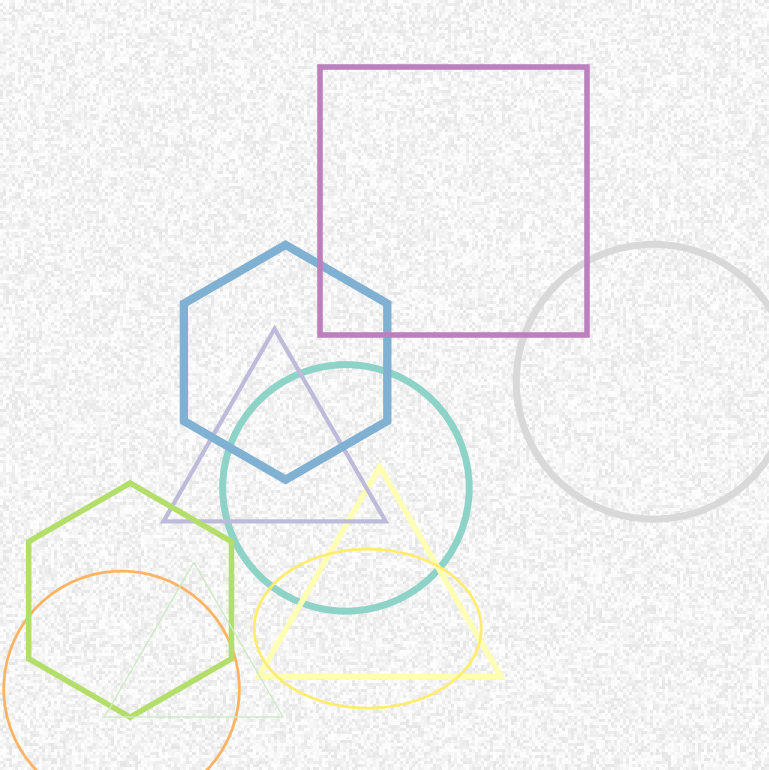[{"shape": "circle", "thickness": 2.5, "radius": 0.8, "center": [0.449, 0.366]}, {"shape": "triangle", "thickness": 2, "radius": 0.91, "center": [0.493, 0.212]}, {"shape": "triangle", "thickness": 1.5, "radius": 0.83, "center": [0.357, 0.406]}, {"shape": "hexagon", "thickness": 3, "radius": 0.76, "center": [0.371, 0.53]}, {"shape": "circle", "thickness": 1, "radius": 0.76, "center": [0.158, 0.105]}, {"shape": "hexagon", "thickness": 2, "radius": 0.76, "center": [0.169, 0.221]}, {"shape": "circle", "thickness": 2.5, "radius": 0.89, "center": [0.849, 0.504]}, {"shape": "square", "thickness": 2, "radius": 0.87, "center": [0.589, 0.739]}, {"shape": "triangle", "thickness": 0.5, "radius": 0.67, "center": [0.252, 0.136]}, {"shape": "oval", "thickness": 1, "radius": 0.74, "center": [0.478, 0.184]}]